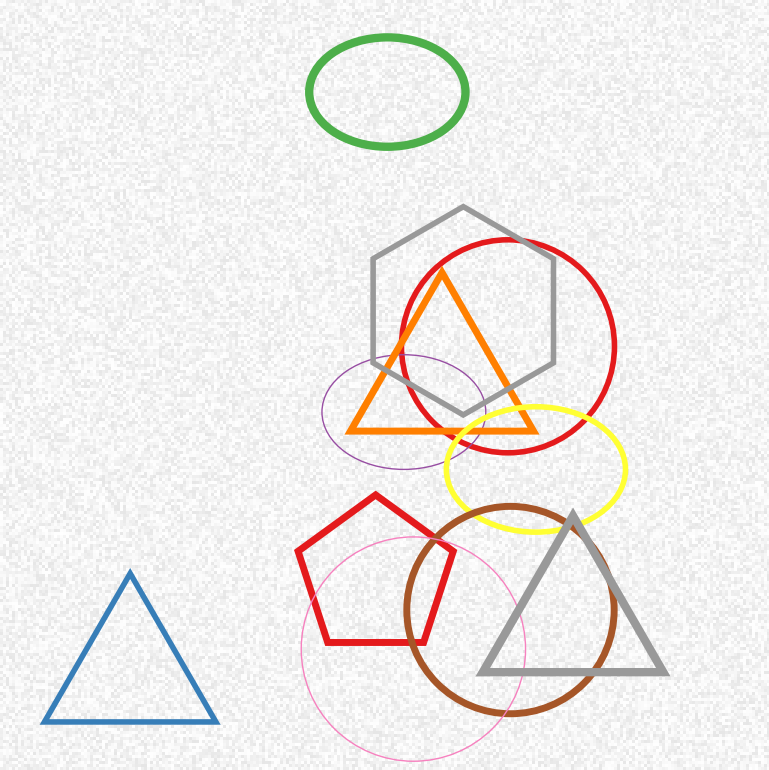[{"shape": "circle", "thickness": 2, "radius": 0.69, "center": [0.66, 0.55]}, {"shape": "pentagon", "thickness": 2.5, "radius": 0.53, "center": [0.488, 0.251]}, {"shape": "triangle", "thickness": 2, "radius": 0.64, "center": [0.169, 0.127]}, {"shape": "oval", "thickness": 3, "radius": 0.51, "center": [0.503, 0.88]}, {"shape": "oval", "thickness": 0.5, "radius": 0.53, "center": [0.525, 0.465]}, {"shape": "triangle", "thickness": 2.5, "radius": 0.69, "center": [0.574, 0.509]}, {"shape": "oval", "thickness": 2, "radius": 0.58, "center": [0.696, 0.39]}, {"shape": "circle", "thickness": 2.5, "radius": 0.67, "center": [0.663, 0.208]}, {"shape": "circle", "thickness": 0.5, "radius": 0.73, "center": [0.537, 0.157]}, {"shape": "hexagon", "thickness": 2, "radius": 0.68, "center": [0.602, 0.596]}, {"shape": "triangle", "thickness": 3, "radius": 0.68, "center": [0.744, 0.195]}]